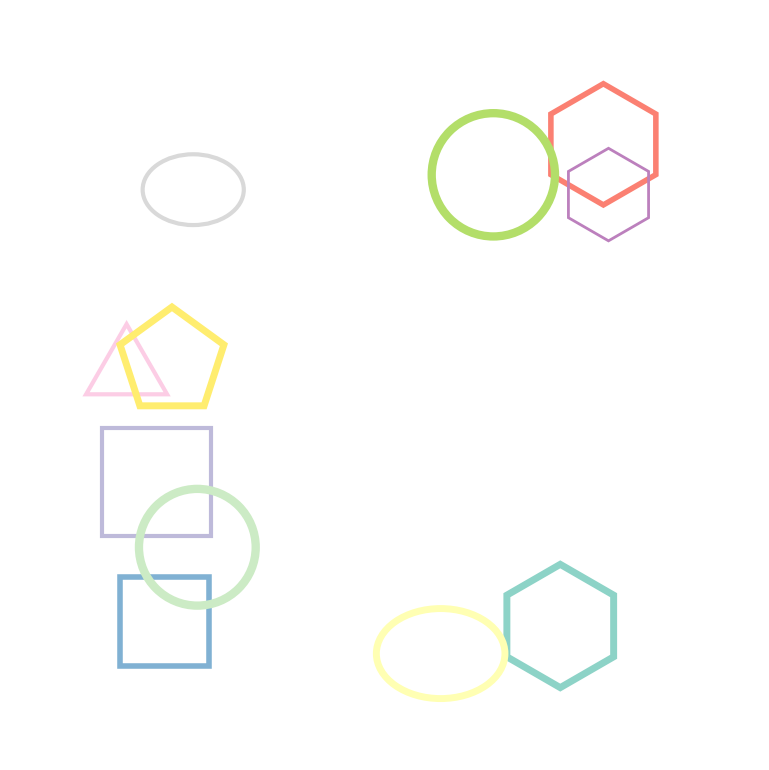[{"shape": "hexagon", "thickness": 2.5, "radius": 0.4, "center": [0.728, 0.187]}, {"shape": "oval", "thickness": 2.5, "radius": 0.42, "center": [0.572, 0.151]}, {"shape": "square", "thickness": 1.5, "radius": 0.35, "center": [0.203, 0.374]}, {"shape": "hexagon", "thickness": 2, "radius": 0.39, "center": [0.784, 0.813]}, {"shape": "square", "thickness": 2, "radius": 0.29, "center": [0.214, 0.193]}, {"shape": "circle", "thickness": 3, "radius": 0.4, "center": [0.641, 0.773]}, {"shape": "triangle", "thickness": 1.5, "radius": 0.3, "center": [0.164, 0.518]}, {"shape": "oval", "thickness": 1.5, "radius": 0.33, "center": [0.251, 0.754]}, {"shape": "hexagon", "thickness": 1, "radius": 0.3, "center": [0.79, 0.747]}, {"shape": "circle", "thickness": 3, "radius": 0.38, "center": [0.256, 0.289]}, {"shape": "pentagon", "thickness": 2.5, "radius": 0.35, "center": [0.223, 0.53]}]